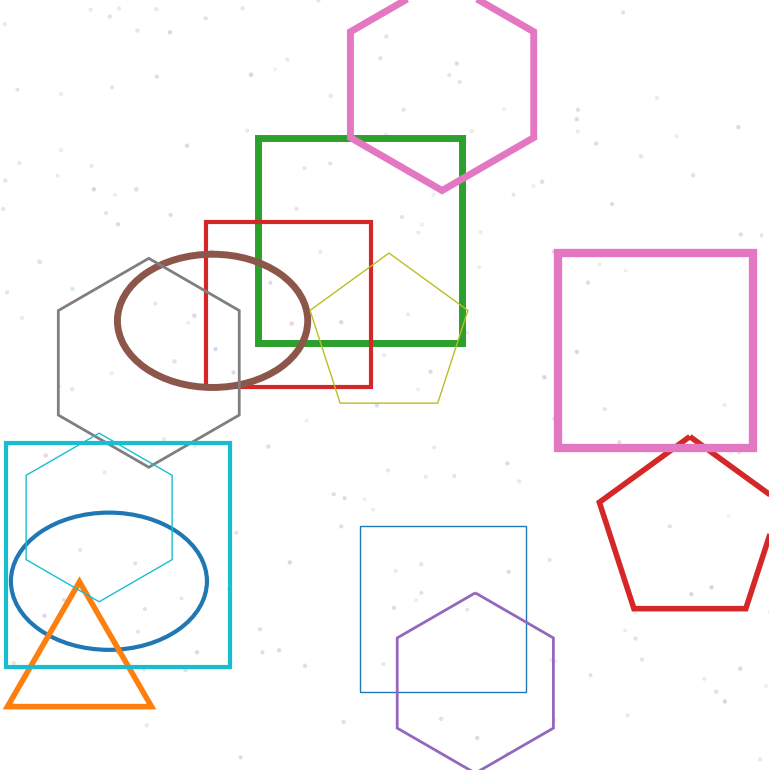[{"shape": "square", "thickness": 0.5, "radius": 0.54, "center": [0.575, 0.209]}, {"shape": "oval", "thickness": 1.5, "radius": 0.64, "center": [0.141, 0.245]}, {"shape": "triangle", "thickness": 2, "radius": 0.54, "center": [0.103, 0.136]}, {"shape": "square", "thickness": 2.5, "radius": 0.66, "center": [0.467, 0.688]}, {"shape": "pentagon", "thickness": 2, "radius": 0.62, "center": [0.896, 0.309]}, {"shape": "square", "thickness": 1.5, "radius": 0.53, "center": [0.375, 0.604]}, {"shape": "hexagon", "thickness": 1, "radius": 0.59, "center": [0.617, 0.113]}, {"shape": "oval", "thickness": 2.5, "radius": 0.62, "center": [0.276, 0.583]}, {"shape": "hexagon", "thickness": 2.5, "radius": 0.69, "center": [0.574, 0.89]}, {"shape": "square", "thickness": 3, "radius": 0.63, "center": [0.851, 0.544]}, {"shape": "hexagon", "thickness": 1, "radius": 0.68, "center": [0.193, 0.529]}, {"shape": "pentagon", "thickness": 0.5, "radius": 0.54, "center": [0.505, 0.564]}, {"shape": "hexagon", "thickness": 0.5, "radius": 0.55, "center": [0.129, 0.328]}, {"shape": "square", "thickness": 1.5, "radius": 0.73, "center": [0.153, 0.279]}]